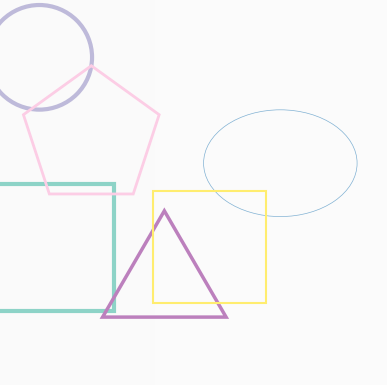[{"shape": "square", "thickness": 3, "radius": 0.82, "center": [0.129, 0.358]}, {"shape": "circle", "thickness": 3, "radius": 0.68, "center": [0.102, 0.851]}, {"shape": "oval", "thickness": 0.5, "radius": 0.99, "center": [0.723, 0.576]}, {"shape": "pentagon", "thickness": 2, "radius": 0.92, "center": [0.236, 0.645]}, {"shape": "triangle", "thickness": 2.5, "radius": 0.92, "center": [0.424, 0.268]}, {"shape": "square", "thickness": 1.5, "radius": 0.73, "center": [0.54, 0.359]}]